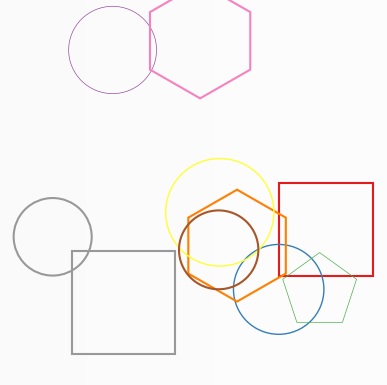[{"shape": "square", "thickness": 1.5, "radius": 0.6, "center": [0.842, 0.404]}, {"shape": "circle", "thickness": 1, "radius": 0.58, "center": [0.719, 0.248]}, {"shape": "pentagon", "thickness": 0.5, "radius": 0.5, "center": [0.825, 0.244]}, {"shape": "circle", "thickness": 0.5, "radius": 0.57, "center": [0.291, 0.87]}, {"shape": "hexagon", "thickness": 1.5, "radius": 0.73, "center": [0.612, 0.362]}, {"shape": "circle", "thickness": 1, "radius": 0.7, "center": [0.567, 0.449]}, {"shape": "circle", "thickness": 1.5, "radius": 0.51, "center": [0.564, 0.351]}, {"shape": "hexagon", "thickness": 1.5, "radius": 0.75, "center": [0.516, 0.894]}, {"shape": "square", "thickness": 1.5, "radius": 0.67, "center": [0.319, 0.214]}, {"shape": "circle", "thickness": 1.5, "radius": 0.5, "center": [0.136, 0.385]}]